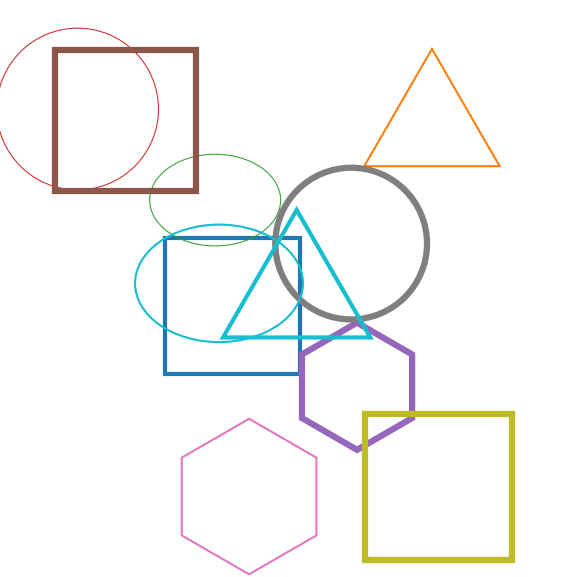[{"shape": "square", "thickness": 2, "radius": 0.59, "center": [0.402, 0.469]}, {"shape": "triangle", "thickness": 1, "radius": 0.68, "center": [0.748, 0.779]}, {"shape": "oval", "thickness": 0.5, "radius": 0.57, "center": [0.373, 0.653]}, {"shape": "circle", "thickness": 0.5, "radius": 0.7, "center": [0.134, 0.81]}, {"shape": "hexagon", "thickness": 3, "radius": 0.55, "center": [0.618, 0.33]}, {"shape": "square", "thickness": 3, "radius": 0.61, "center": [0.217, 0.791]}, {"shape": "hexagon", "thickness": 1, "radius": 0.67, "center": [0.431, 0.139]}, {"shape": "circle", "thickness": 3, "radius": 0.66, "center": [0.608, 0.577]}, {"shape": "square", "thickness": 3, "radius": 0.63, "center": [0.759, 0.156]}, {"shape": "triangle", "thickness": 2, "radius": 0.74, "center": [0.514, 0.488]}, {"shape": "oval", "thickness": 1, "radius": 0.73, "center": [0.379, 0.508]}]